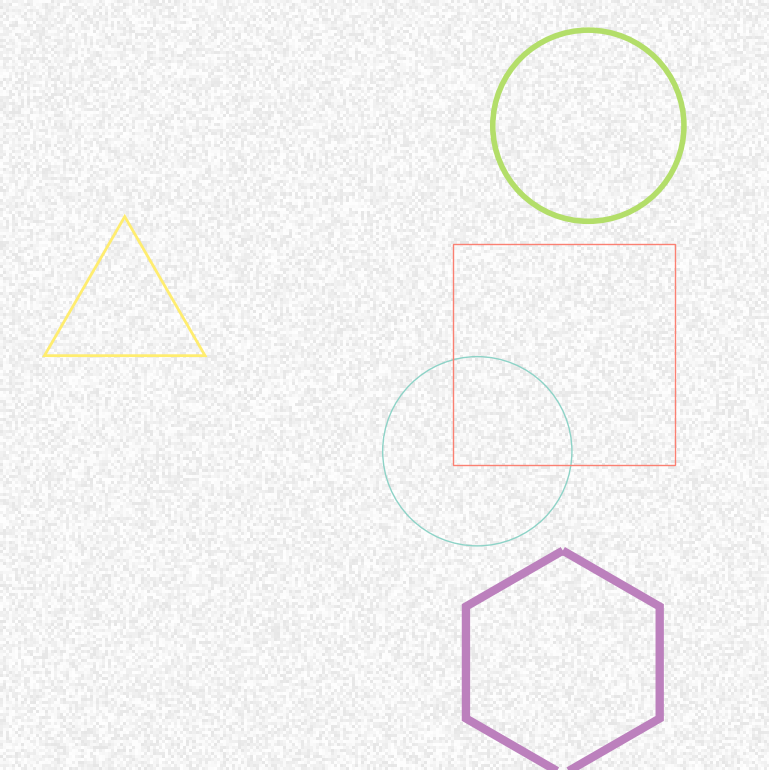[{"shape": "circle", "thickness": 0.5, "radius": 0.61, "center": [0.62, 0.414]}, {"shape": "square", "thickness": 0.5, "radius": 0.72, "center": [0.733, 0.54]}, {"shape": "circle", "thickness": 2, "radius": 0.62, "center": [0.764, 0.837]}, {"shape": "hexagon", "thickness": 3, "radius": 0.73, "center": [0.731, 0.14]}, {"shape": "triangle", "thickness": 1, "radius": 0.6, "center": [0.162, 0.598]}]